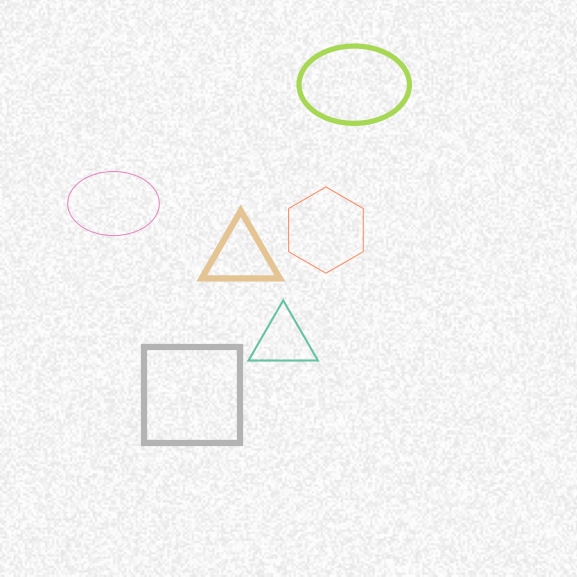[{"shape": "triangle", "thickness": 1, "radius": 0.35, "center": [0.49, 0.41]}, {"shape": "hexagon", "thickness": 0.5, "radius": 0.37, "center": [0.564, 0.601]}, {"shape": "oval", "thickness": 0.5, "radius": 0.4, "center": [0.197, 0.647]}, {"shape": "oval", "thickness": 2.5, "radius": 0.48, "center": [0.613, 0.852]}, {"shape": "triangle", "thickness": 3, "radius": 0.39, "center": [0.417, 0.556]}, {"shape": "square", "thickness": 3, "radius": 0.41, "center": [0.333, 0.315]}]